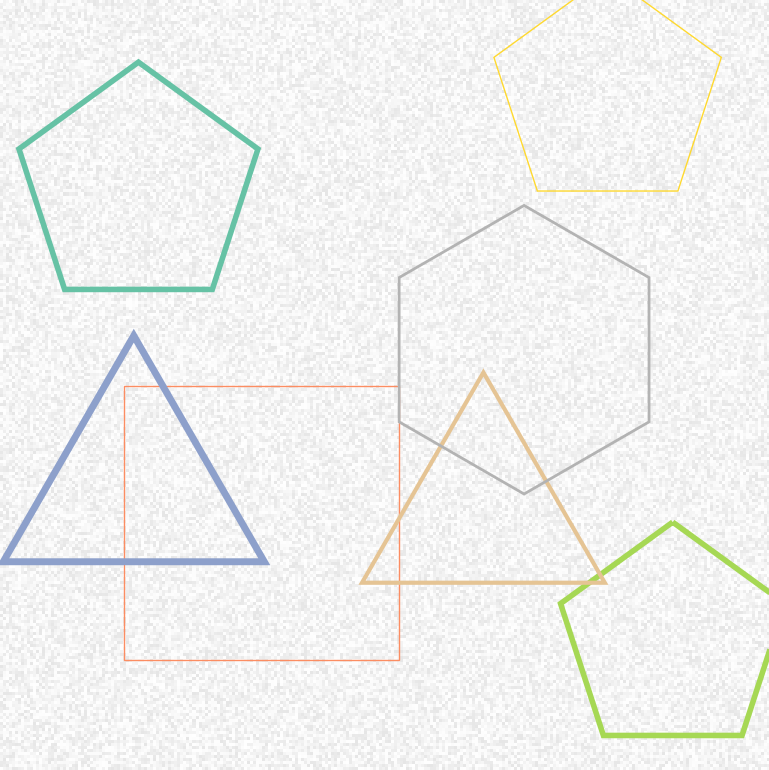[{"shape": "pentagon", "thickness": 2, "radius": 0.82, "center": [0.18, 0.756]}, {"shape": "square", "thickness": 0.5, "radius": 0.89, "center": [0.339, 0.321]}, {"shape": "triangle", "thickness": 2.5, "radius": 0.98, "center": [0.174, 0.368]}, {"shape": "pentagon", "thickness": 2, "radius": 0.77, "center": [0.874, 0.169]}, {"shape": "pentagon", "thickness": 0.5, "radius": 0.78, "center": [0.789, 0.878]}, {"shape": "triangle", "thickness": 1.5, "radius": 0.91, "center": [0.628, 0.334]}, {"shape": "hexagon", "thickness": 1, "radius": 0.94, "center": [0.681, 0.546]}]